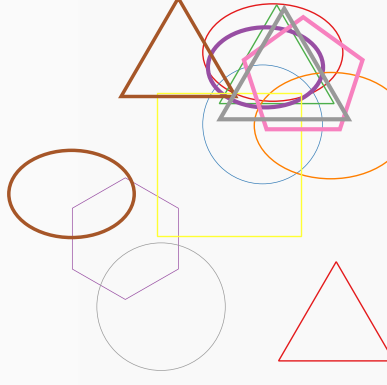[{"shape": "oval", "thickness": 1, "radius": 0.9, "center": [0.704, 0.863]}, {"shape": "triangle", "thickness": 1, "radius": 0.86, "center": [0.868, 0.149]}, {"shape": "circle", "thickness": 0.5, "radius": 0.77, "center": [0.678, 0.677]}, {"shape": "triangle", "thickness": 1, "radius": 0.85, "center": [0.714, 0.816]}, {"shape": "hexagon", "thickness": 0.5, "radius": 0.79, "center": [0.323, 0.38]}, {"shape": "oval", "thickness": 3, "radius": 0.74, "center": [0.685, 0.825]}, {"shape": "oval", "thickness": 1, "radius": 0.99, "center": [0.853, 0.674]}, {"shape": "square", "thickness": 1, "radius": 0.93, "center": [0.592, 0.572]}, {"shape": "oval", "thickness": 2.5, "radius": 0.81, "center": [0.185, 0.496]}, {"shape": "triangle", "thickness": 2.5, "radius": 0.85, "center": [0.46, 0.835]}, {"shape": "pentagon", "thickness": 3, "radius": 0.8, "center": [0.782, 0.794]}, {"shape": "triangle", "thickness": 3, "radius": 0.96, "center": [0.733, 0.786]}, {"shape": "circle", "thickness": 0.5, "radius": 0.83, "center": [0.416, 0.203]}]